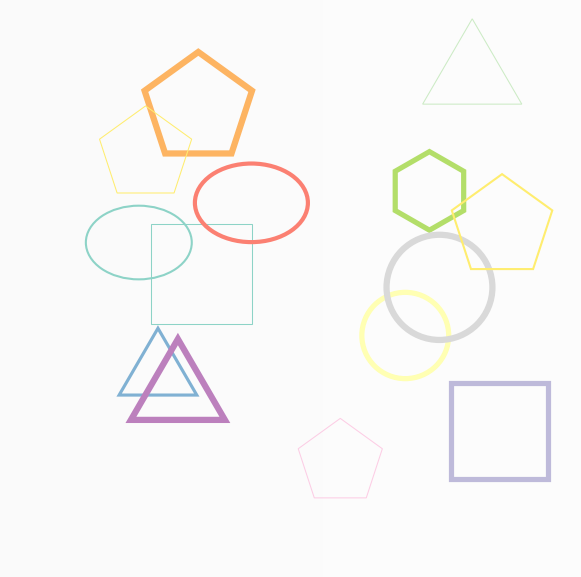[{"shape": "square", "thickness": 0.5, "radius": 0.44, "center": [0.347, 0.525]}, {"shape": "oval", "thickness": 1, "radius": 0.46, "center": [0.239, 0.579]}, {"shape": "circle", "thickness": 2.5, "radius": 0.37, "center": [0.697, 0.418]}, {"shape": "square", "thickness": 2.5, "radius": 0.42, "center": [0.859, 0.253]}, {"shape": "oval", "thickness": 2, "radius": 0.49, "center": [0.433, 0.648]}, {"shape": "triangle", "thickness": 1.5, "radius": 0.39, "center": [0.272, 0.354]}, {"shape": "pentagon", "thickness": 3, "radius": 0.49, "center": [0.341, 0.812]}, {"shape": "hexagon", "thickness": 2.5, "radius": 0.34, "center": [0.739, 0.669]}, {"shape": "pentagon", "thickness": 0.5, "radius": 0.38, "center": [0.585, 0.199]}, {"shape": "circle", "thickness": 3, "radius": 0.46, "center": [0.756, 0.502]}, {"shape": "triangle", "thickness": 3, "radius": 0.47, "center": [0.306, 0.319]}, {"shape": "triangle", "thickness": 0.5, "radius": 0.49, "center": [0.812, 0.868]}, {"shape": "pentagon", "thickness": 0.5, "radius": 0.42, "center": [0.25, 0.732]}, {"shape": "pentagon", "thickness": 1, "radius": 0.45, "center": [0.864, 0.607]}]